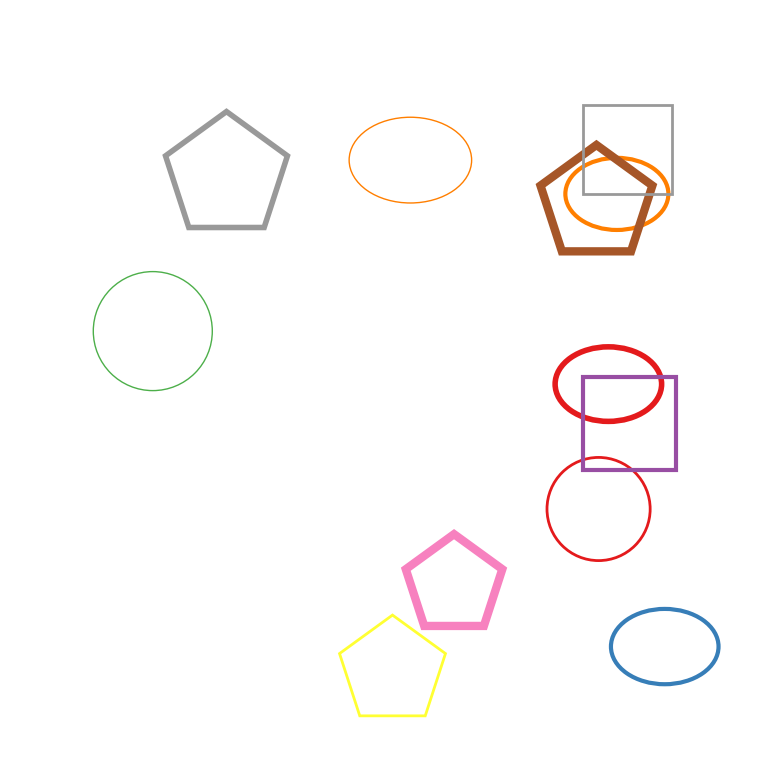[{"shape": "circle", "thickness": 1, "radius": 0.33, "center": [0.777, 0.339]}, {"shape": "oval", "thickness": 2, "radius": 0.35, "center": [0.79, 0.501]}, {"shape": "oval", "thickness": 1.5, "radius": 0.35, "center": [0.863, 0.16]}, {"shape": "circle", "thickness": 0.5, "radius": 0.39, "center": [0.198, 0.57]}, {"shape": "square", "thickness": 1.5, "radius": 0.3, "center": [0.818, 0.45]}, {"shape": "oval", "thickness": 0.5, "radius": 0.4, "center": [0.533, 0.792]}, {"shape": "oval", "thickness": 1.5, "radius": 0.33, "center": [0.801, 0.748]}, {"shape": "pentagon", "thickness": 1, "radius": 0.36, "center": [0.51, 0.129]}, {"shape": "pentagon", "thickness": 3, "radius": 0.38, "center": [0.775, 0.735]}, {"shape": "pentagon", "thickness": 3, "radius": 0.33, "center": [0.59, 0.24]}, {"shape": "pentagon", "thickness": 2, "radius": 0.42, "center": [0.294, 0.772]}, {"shape": "square", "thickness": 1, "radius": 0.29, "center": [0.815, 0.806]}]